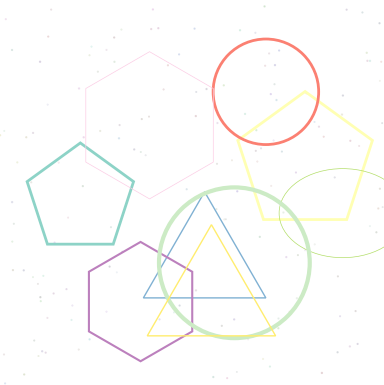[{"shape": "pentagon", "thickness": 2, "radius": 0.73, "center": [0.209, 0.483]}, {"shape": "pentagon", "thickness": 2, "radius": 0.92, "center": [0.793, 0.578]}, {"shape": "circle", "thickness": 2, "radius": 0.69, "center": [0.691, 0.762]}, {"shape": "triangle", "thickness": 1, "radius": 0.92, "center": [0.531, 0.318]}, {"shape": "oval", "thickness": 0.5, "radius": 0.83, "center": [0.89, 0.446]}, {"shape": "hexagon", "thickness": 0.5, "radius": 0.96, "center": [0.388, 0.675]}, {"shape": "hexagon", "thickness": 1.5, "radius": 0.77, "center": [0.365, 0.217]}, {"shape": "circle", "thickness": 3, "radius": 0.98, "center": [0.609, 0.317]}, {"shape": "triangle", "thickness": 1, "radius": 0.96, "center": [0.549, 0.224]}]